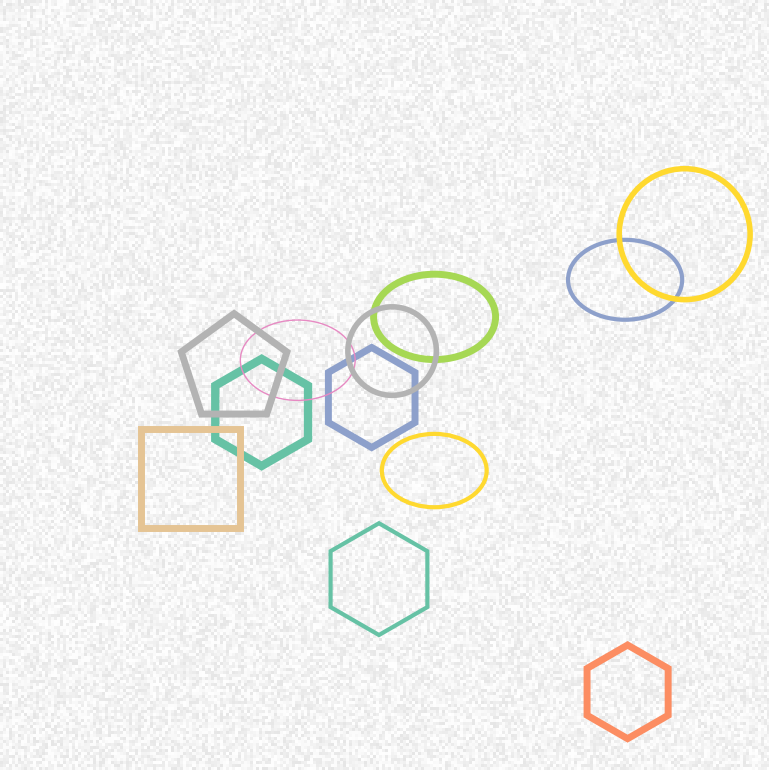[{"shape": "hexagon", "thickness": 1.5, "radius": 0.36, "center": [0.492, 0.248]}, {"shape": "hexagon", "thickness": 3, "radius": 0.35, "center": [0.34, 0.464]}, {"shape": "hexagon", "thickness": 2.5, "radius": 0.3, "center": [0.815, 0.101]}, {"shape": "hexagon", "thickness": 2.5, "radius": 0.32, "center": [0.483, 0.484]}, {"shape": "oval", "thickness": 1.5, "radius": 0.37, "center": [0.812, 0.637]}, {"shape": "oval", "thickness": 0.5, "radius": 0.37, "center": [0.387, 0.532]}, {"shape": "oval", "thickness": 2.5, "radius": 0.4, "center": [0.564, 0.588]}, {"shape": "circle", "thickness": 2, "radius": 0.43, "center": [0.889, 0.696]}, {"shape": "oval", "thickness": 1.5, "radius": 0.34, "center": [0.564, 0.389]}, {"shape": "square", "thickness": 2.5, "radius": 0.32, "center": [0.247, 0.379]}, {"shape": "pentagon", "thickness": 2.5, "radius": 0.36, "center": [0.304, 0.521]}, {"shape": "circle", "thickness": 2, "radius": 0.29, "center": [0.509, 0.544]}]